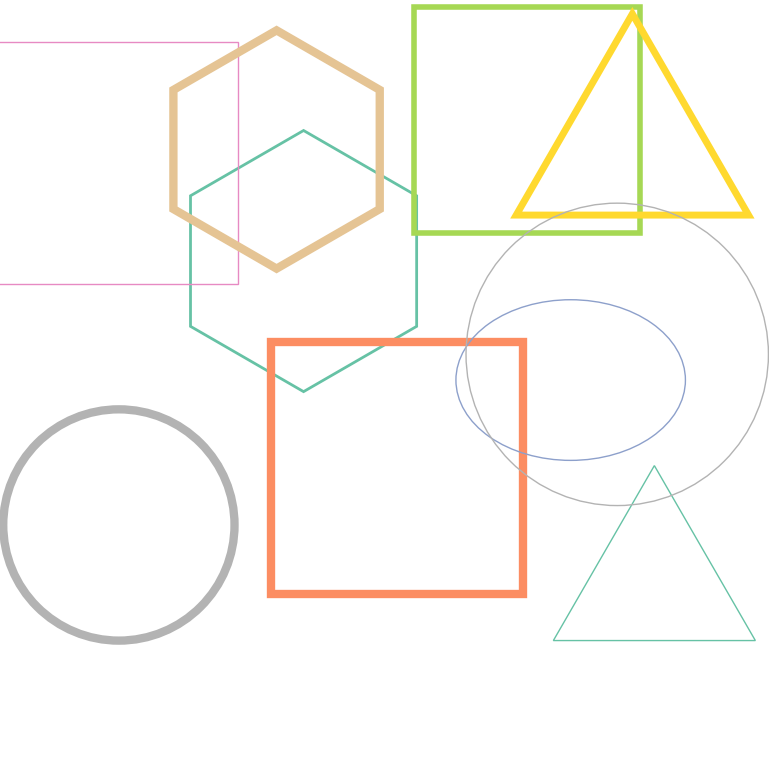[{"shape": "hexagon", "thickness": 1, "radius": 0.85, "center": [0.394, 0.661]}, {"shape": "triangle", "thickness": 0.5, "radius": 0.76, "center": [0.85, 0.244]}, {"shape": "square", "thickness": 3, "radius": 0.82, "center": [0.515, 0.392]}, {"shape": "oval", "thickness": 0.5, "radius": 0.75, "center": [0.741, 0.506]}, {"shape": "square", "thickness": 0.5, "radius": 0.79, "center": [0.151, 0.788]}, {"shape": "square", "thickness": 2, "radius": 0.73, "center": [0.684, 0.844]}, {"shape": "triangle", "thickness": 2.5, "radius": 0.87, "center": [0.821, 0.808]}, {"shape": "hexagon", "thickness": 3, "radius": 0.77, "center": [0.359, 0.806]}, {"shape": "circle", "thickness": 3, "radius": 0.75, "center": [0.154, 0.318]}, {"shape": "circle", "thickness": 0.5, "radius": 0.98, "center": [0.802, 0.54]}]